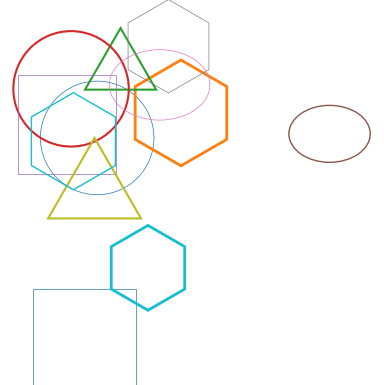[{"shape": "square", "thickness": 0.5, "radius": 0.67, "center": [0.219, 0.115]}, {"shape": "circle", "thickness": 0.5, "radius": 0.74, "center": [0.252, 0.642]}, {"shape": "hexagon", "thickness": 2, "radius": 0.69, "center": [0.47, 0.707]}, {"shape": "triangle", "thickness": 1.5, "radius": 0.53, "center": [0.313, 0.82]}, {"shape": "circle", "thickness": 1.5, "radius": 0.75, "center": [0.185, 0.769]}, {"shape": "square", "thickness": 0.5, "radius": 0.64, "center": [0.174, 0.677]}, {"shape": "oval", "thickness": 1, "radius": 0.53, "center": [0.856, 0.652]}, {"shape": "oval", "thickness": 0.5, "radius": 0.65, "center": [0.414, 0.78]}, {"shape": "hexagon", "thickness": 0.5, "radius": 0.61, "center": [0.438, 0.88]}, {"shape": "triangle", "thickness": 1.5, "radius": 0.7, "center": [0.246, 0.502]}, {"shape": "hexagon", "thickness": 2, "radius": 0.55, "center": [0.384, 0.304]}, {"shape": "hexagon", "thickness": 1, "radius": 0.63, "center": [0.191, 0.633]}]